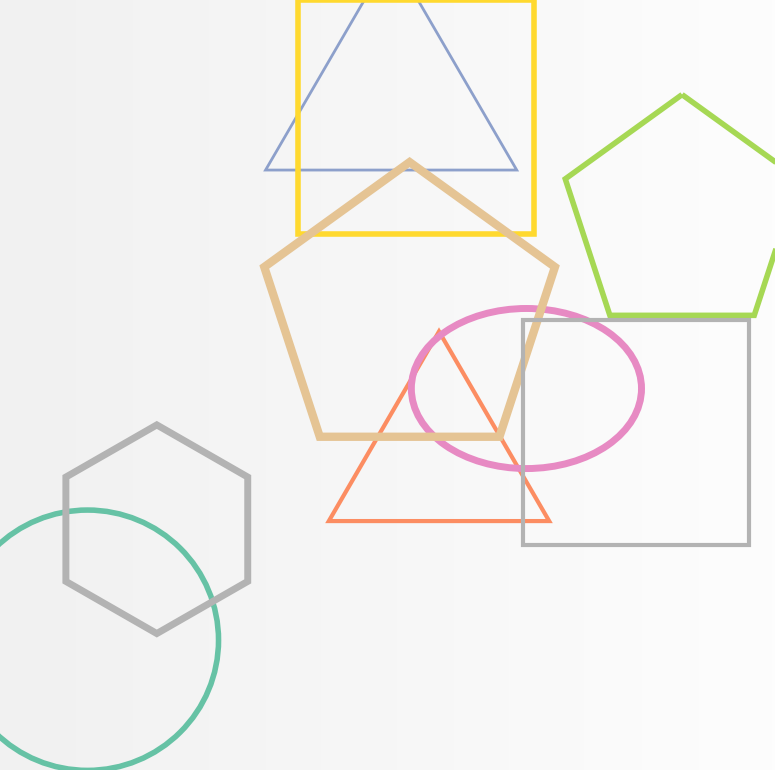[{"shape": "circle", "thickness": 2, "radius": 0.85, "center": [0.113, 0.169]}, {"shape": "triangle", "thickness": 1.5, "radius": 0.82, "center": [0.566, 0.405]}, {"shape": "triangle", "thickness": 1, "radius": 0.94, "center": [0.505, 0.873]}, {"shape": "oval", "thickness": 2.5, "radius": 0.74, "center": [0.679, 0.495]}, {"shape": "pentagon", "thickness": 2, "radius": 0.79, "center": [0.88, 0.719]}, {"shape": "square", "thickness": 2, "radius": 0.76, "center": [0.537, 0.848]}, {"shape": "pentagon", "thickness": 3, "radius": 0.99, "center": [0.529, 0.592]}, {"shape": "square", "thickness": 1.5, "radius": 0.73, "center": [0.821, 0.438]}, {"shape": "hexagon", "thickness": 2.5, "radius": 0.68, "center": [0.202, 0.313]}]